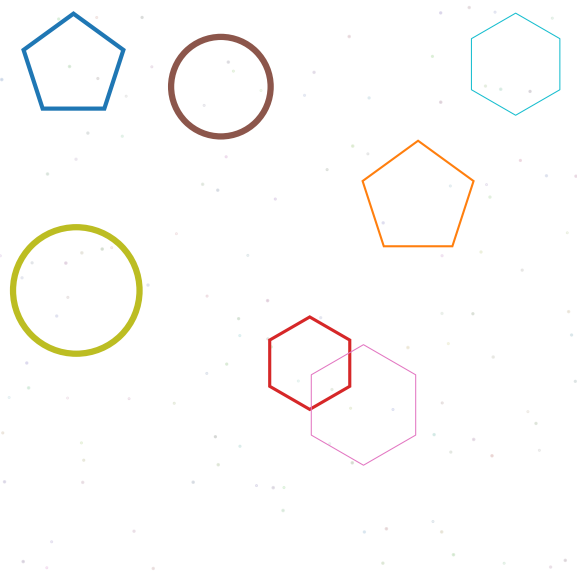[{"shape": "pentagon", "thickness": 2, "radius": 0.45, "center": [0.127, 0.885]}, {"shape": "pentagon", "thickness": 1, "radius": 0.51, "center": [0.724, 0.654]}, {"shape": "hexagon", "thickness": 1.5, "radius": 0.4, "center": [0.536, 0.37]}, {"shape": "circle", "thickness": 3, "radius": 0.43, "center": [0.382, 0.849]}, {"shape": "hexagon", "thickness": 0.5, "radius": 0.52, "center": [0.629, 0.298]}, {"shape": "circle", "thickness": 3, "radius": 0.55, "center": [0.132, 0.496]}, {"shape": "hexagon", "thickness": 0.5, "radius": 0.44, "center": [0.893, 0.888]}]